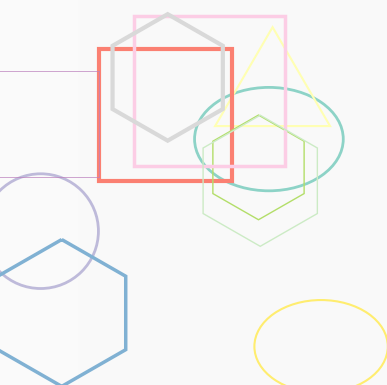[{"shape": "oval", "thickness": 2, "radius": 0.96, "center": [0.694, 0.639]}, {"shape": "triangle", "thickness": 1.5, "radius": 0.86, "center": [0.703, 0.758]}, {"shape": "circle", "thickness": 2, "radius": 0.74, "center": [0.105, 0.4]}, {"shape": "square", "thickness": 3, "radius": 0.86, "center": [0.428, 0.701]}, {"shape": "hexagon", "thickness": 2.5, "radius": 0.95, "center": [0.159, 0.187]}, {"shape": "hexagon", "thickness": 1, "radius": 0.68, "center": [0.667, 0.565]}, {"shape": "square", "thickness": 2.5, "radius": 0.97, "center": [0.54, 0.764]}, {"shape": "hexagon", "thickness": 3, "radius": 0.82, "center": [0.433, 0.799]}, {"shape": "square", "thickness": 0.5, "radius": 0.69, "center": [0.117, 0.677]}, {"shape": "hexagon", "thickness": 1, "radius": 0.85, "center": [0.672, 0.53]}, {"shape": "oval", "thickness": 1.5, "radius": 0.86, "center": [0.829, 0.1]}]